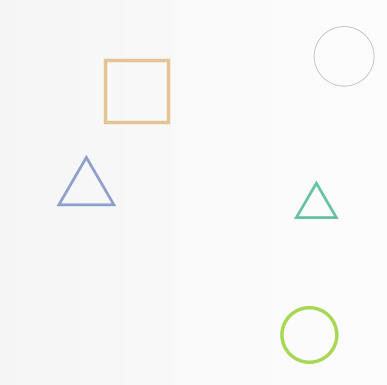[{"shape": "triangle", "thickness": 2, "radius": 0.3, "center": [0.816, 0.465]}, {"shape": "triangle", "thickness": 2, "radius": 0.41, "center": [0.223, 0.509]}, {"shape": "circle", "thickness": 2.5, "radius": 0.35, "center": [0.798, 0.13]}, {"shape": "square", "thickness": 2.5, "radius": 0.41, "center": [0.352, 0.763]}, {"shape": "circle", "thickness": 0.5, "radius": 0.39, "center": [0.888, 0.854]}]